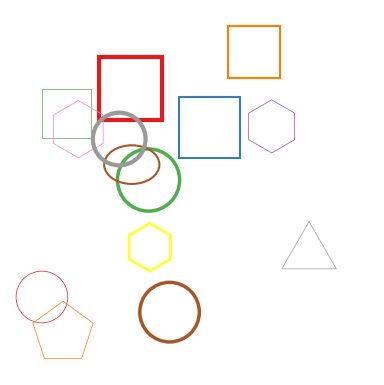[{"shape": "circle", "thickness": 0.5, "radius": 0.34, "center": [0.109, 0.229]}, {"shape": "square", "thickness": 3, "radius": 0.41, "center": [0.338, 0.769]}, {"shape": "square", "thickness": 1.5, "radius": 0.4, "center": [0.544, 0.669]}, {"shape": "circle", "thickness": 2.5, "radius": 0.4, "center": [0.386, 0.532]}, {"shape": "square", "thickness": 0.5, "radius": 0.32, "center": [0.173, 0.704]}, {"shape": "hexagon", "thickness": 0.5, "radius": 0.34, "center": [0.706, 0.672]}, {"shape": "pentagon", "thickness": 0.5, "radius": 0.41, "center": [0.164, 0.135]}, {"shape": "square", "thickness": 1.5, "radius": 0.34, "center": [0.66, 0.865]}, {"shape": "hexagon", "thickness": 2, "radius": 0.31, "center": [0.389, 0.358]}, {"shape": "circle", "thickness": 2.5, "radius": 0.39, "center": [0.44, 0.189]}, {"shape": "oval", "thickness": 1.5, "radius": 0.36, "center": [0.342, 0.572]}, {"shape": "hexagon", "thickness": 0.5, "radius": 0.37, "center": [0.204, 0.665]}, {"shape": "triangle", "thickness": 0.5, "radius": 0.41, "center": [0.803, 0.343]}, {"shape": "circle", "thickness": 3, "radius": 0.34, "center": [0.31, 0.639]}]